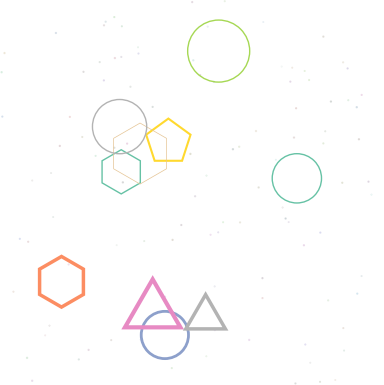[{"shape": "hexagon", "thickness": 1, "radius": 0.29, "center": [0.315, 0.554]}, {"shape": "circle", "thickness": 1, "radius": 0.32, "center": [0.771, 0.537]}, {"shape": "hexagon", "thickness": 2.5, "radius": 0.33, "center": [0.16, 0.268]}, {"shape": "circle", "thickness": 2, "radius": 0.31, "center": [0.428, 0.13]}, {"shape": "triangle", "thickness": 3, "radius": 0.42, "center": [0.397, 0.191]}, {"shape": "circle", "thickness": 1, "radius": 0.4, "center": [0.568, 0.867]}, {"shape": "pentagon", "thickness": 1.5, "radius": 0.3, "center": [0.437, 0.631]}, {"shape": "hexagon", "thickness": 0.5, "radius": 0.4, "center": [0.364, 0.601]}, {"shape": "circle", "thickness": 1, "radius": 0.35, "center": [0.311, 0.671]}, {"shape": "triangle", "thickness": 2.5, "radius": 0.3, "center": [0.534, 0.175]}]